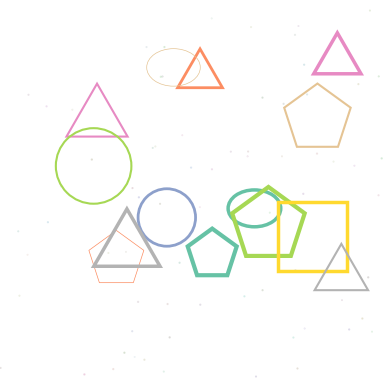[{"shape": "oval", "thickness": 2.5, "radius": 0.34, "center": [0.661, 0.459]}, {"shape": "pentagon", "thickness": 3, "radius": 0.33, "center": [0.551, 0.339]}, {"shape": "pentagon", "thickness": 0.5, "radius": 0.38, "center": [0.302, 0.326]}, {"shape": "triangle", "thickness": 2, "radius": 0.34, "center": [0.52, 0.806]}, {"shape": "circle", "thickness": 2, "radius": 0.37, "center": [0.433, 0.435]}, {"shape": "triangle", "thickness": 2.5, "radius": 0.35, "center": [0.876, 0.844]}, {"shape": "triangle", "thickness": 1.5, "radius": 0.46, "center": [0.252, 0.691]}, {"shape": "circle", "thickness": 1.5, "radius": 0.49, "center": [0.243, 0.569]}, {"shape": "pentagon", "thickness": 3, "radius": 0.49, "center": [0.697, 0.415]}, {"shape": "square", "thickness": 2.5, "radius": 0.45, "center": [0.811, 0.386]}, {"shape": "oval", "thickness": 0.5, "radius": 0.35, "center": [0.451, 0.825]}, {"shape": "pentagon", "thickness": 1.5, "radius": 0.45, "center": [0.825, 0.692]}, {"shape": "triangle", "thickness": 2.5, "radius": 0.5, "center": [0.33, 0.358]}, {"shape": "triangle", "thickness": 1.5, "radius": 0.4, "center": [0.887, 0.286]}]